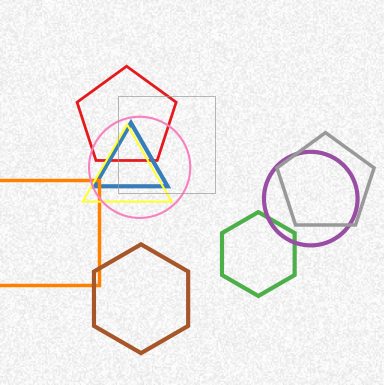[{"shape": "pentagon", "thickness": 2, "radius": 0.68, "center": [0.329, 0.693]}, {"shape": "triangle", "thickness": 3, "radius": 0.55, "center": [0.34, 0.571]}, {"shape": "hexagon", "thickness": 3, "radius": 0.54, "center": [0.671, 0.34]}, {"shape": "circle", "thickness": 3, "radius": 0.61, "center": [0.807, 0.484]}, {"shape": "square", "thickness": 2.5, "radius": 0.69, "center": [0.119, 0.396]}, {"shape": "triangle", "thickness": 1.5, "radius": 0.67, "center": [0.33, 0.543]}, {"shape": "hexagon", "thickness": 3, "radius": 0.71, "center": [0.366, 0.224]}, {"shape": "circle", "thickness": 1.5, "radius": 0.66, "center": [0.363, 0.565]}, {"shape": "pentagon", "thickness": 2.5, "radius": 0.66, "center": [0.846, 0.523]}, {"shape": "square", "thickness": 0.5, "radius": 0.63, "center": [0.432, 0.625]}]